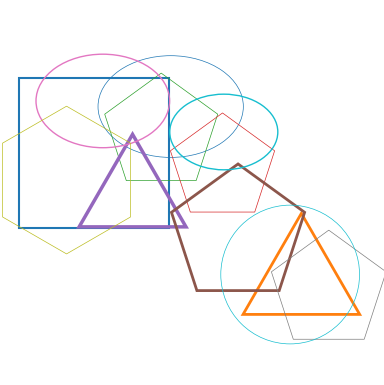[{"shape": "square", "thickness": 1.5, "radius": 0.98, "center": [0.244, 0.602]}, {"shape": "oval", "thickness": 0.5, "radius": 0.94, "center": [0.443, 0.723]}, {"shape": "triangle", "thickness": 2, "radius": 0.87, "center": [0.783, 0.271]}, {"shape": "pentagon", "thickness": 0.5, "radius": 0.77, "center": [0.419, 0.656]}, {"shape": "pentagon", "thickness": 0.5, "radius": 0.71, "center": [0.578, 0.564]}, {"shape": "triangle", "thickness": 2.5, "radius": 0.8, "center": [0.344, 0.491]}, {"shape": "pentagon", "thickness": 2, "radius": 0.91, "center": [0.618, 0.392]}, {"shape": "oval", "thickness": 1, "radius": 0.87, "center": [0.267, 0.738]}, {"shape": "pentagon", "thickness": 0.5, "radius": 0.78, "center": [0.854, 0.246]}, {"shape": "hexagon", "thickness": 0.5, "radius": 0.96, "center": [0.173, 0.532]}, {"shape": "oval", "thickness": 1, "radius": 0.7, "center": [0.581, 0.657]}, {"shape": "circle", "thickness": 0.5, "radius": 0.9, "center": [0.754, 0.287]}]